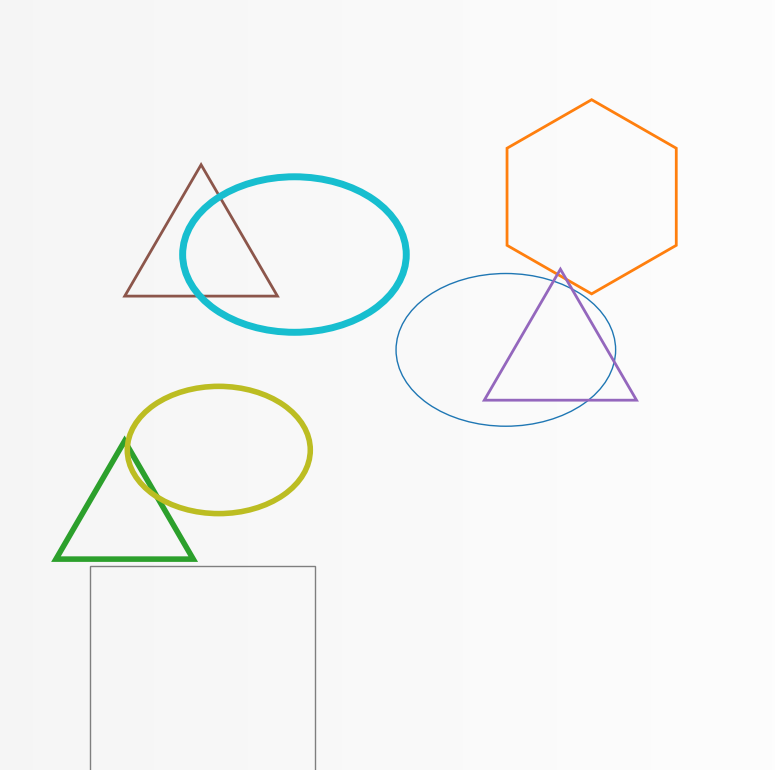[{"shape": "oval", "thickness": 0.5, "radius": 0.71, "center": [0.653, 0.546]}, {"shape": "hexagon", "thickness": 1, "radius": 0.63, "center": [0.763, 0.744]}, {"shape": "triangle", "thickness": 2, "radius": 0.51, "center": [0.161, 0.325]}, {"shape": "triangle", "thickness": 1, "radius": 0.57, "center": [0.723, 0.537]}, {"shape": "triangle", "thickness": 1, "radius": 0.57, "center": [0.259, 0.672]}, {"shape": "square", "thickness": 0.5, "radius": 0.73, "center": [0.262, 0.119]}, {"shape": "oval", "thickness": 2, "radius": 0.59, "center": [0.282, 0.416]}, {"shape": "oval", "thickness": 2.5, "radius": 0.72, "center": [0.38, 0.669]}]